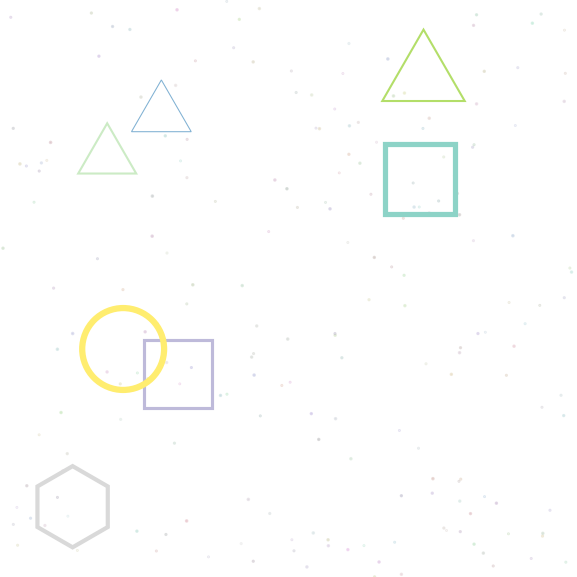[{"shape": "square", "thickness": 2.5, "radius": 0.3, "center": [0.727, 0.689]}, {"shape": "square", "thickness": 1.5, "radius": 0.29, "center": [0.309, 0.352]}, {"shape": "triangle", "thickness": 0.5, "radius": 0.3, "center": [0.279, 0.801]}, {"shape": "triangle", "thickness": 1, "radius": 0.41, "center": [0.733, 0.865]}, {"shape": "hexagon", "thickness": 2, "radius": 0.35, "center": [0.126, 0.122]}, {"shape": "triangle", "thickness": 1, "radius": 0.29, "center": [0.186, 0.728]}, {"shape": "circle", "thickness": 3, "radius": 0.35, "center": [0.213, 0.395]}]